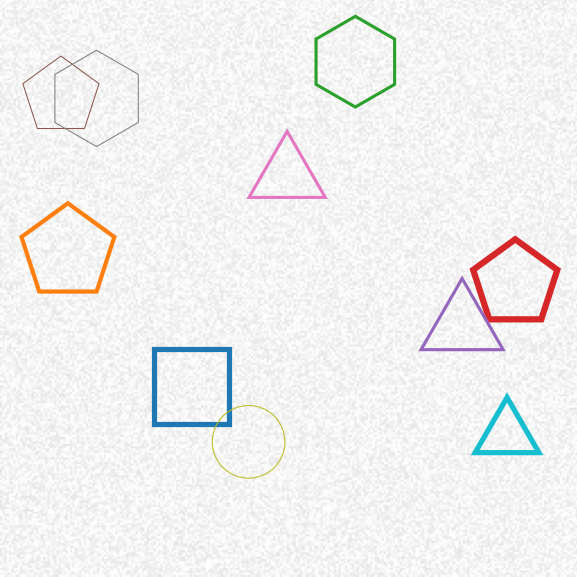[{"shape": "square", "thickness": 2.5, "radius": 0.33, "center": [0.331, 0.329]}, {"shape": "pentagon", "thickness": 2, "radius": 0.42, "center": [0.118, 0.563]}, {"shape": "hexagon", "thickness": 1.5, "radius": 0.39, "center": [0.615, 0.892]}, {"shape": "pentagon", "thickness": 3, "radius": 0.38, "center": [0.892, 0.508]}, {"shape": "triangle", "thickness": 1.5, "radius": 0.41, "center": [0.8, 0.435]}, {"shape": "pentagon", "thickness": 0.5, "radius": 0.35, "center": [0.106, 0.833]}, {"shape": "triangle", "thickness": 1.5, "radius": 0.38, "center": [0.497, 0.695]}, {"shape": "hexagon", "thickness": 0.5, "radius": 0.42, "center": [0.167, 0.829]}, {"shape": "circle", "thickness": 0.5, "radius": 0.31, "center": [0.43, 0.234]}, {"shape": "triangle", "thickness": 2.5, "radius": 0.32, "center": [0.878, 0.247]}]